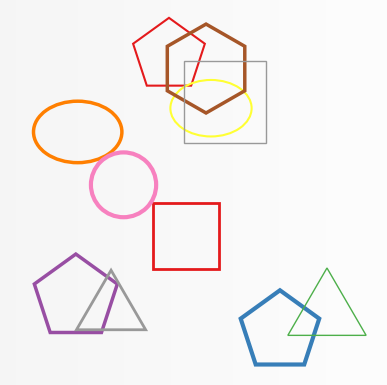[{"shape": "square", "thickness": 2, "radius": 0.43, "center": [0.48, 0.388]}, {"shape": "pentagon", "thickness": 1.5, "radius": 0.49, "center": [0.436, 0.856]}, {"shape": "pentagon", "thickness": 3, "radius": 0.53, "center": [0.722, 0.139]}, {"shape": "triangle", "thickness": 1, "radius": 0.58, "center": [0.844, 0.187]}, {"shape": "pentagon", "thickness": 2.5, "radius": 0.56, "center": [0.196, 0.227]}, {"shape": "oval", "thickness": 2.5, "radius": 0.57, "center": [0.201, 0.657]}, {"shape": "oval", "thickness": 1.5, "radius": 0.52, "center": [0.545, 0.719]}, {"shape": "hexagon", "thickness": 2.5, "radius": 0.58, "center": [0.532, 0.822]}, {"shape": "circle", "thickness": 3, "radius": 0.42, "center": [0.319, 0.52]}, {"shape": "triangle", "thickness": 2, "radius": 0.52, "center": [0.287, 0.195]}, {"shape": "square", "thickness": 1, "radius": 0.53, "center": [0.581, 0.736]}]